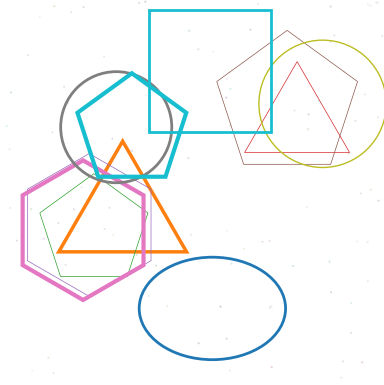[{"shape": "oval", "thickness": 2, "radius": 0.95, "center": [0.552, 0.199]}, {"shape": "triangle", "thickness": 2.5, "radius": 0.96, "center": [0.319, 0.442]}, {"shape": "pentagon", "thickness": 0.5, "radius": 0.74, "center": [0.244, 0.401]}, {"shape": "triangle", "thickness": 0.5, "radius": 0.79, "center": [0.772, 0.683]}, {"shape": "hexagon", "thickness": 0.5, "radius": 0.93, "center": [0.232, 0.416]}, {"shape": "pentagon", "thickness": 0.5, "radius": 0.96, "center": [0.746, 0.729]}, {"shape": "hexagon", "thickness": 3, "radius": 0.91, "center": [0.216, 0.402]}, {"shape": "circle", "thickness": 2, "radius": 0.72, "center": [0.302, 0.67]}, {"shape": "circle", "thickness": 1, "radius": 0.83, "center": [0.838, 0.73]}, {"shape": "pentagon", "thickness": 3, "radius": 0.74, "center": [0.342, 0.661]}, {"shape": "square", "thickness": 2, "radius": 0.79, "center": [0.546, 0.815]}]